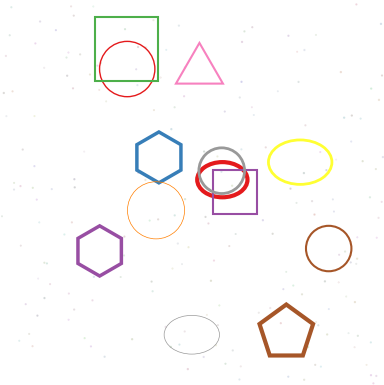[{"shape": "oval", "thickness": 3, "radius": 0.33, "center": [0.578, 0.533]}, {"shape": "circle", "thickness": 1, "radius": 0.36, "center": [0.33, 0.821]}, {"shape": "hexagon", "thickness": 2.5, "radius": 0.33, "center": [0.413, 0.591]}, {"shape": "square", "thickness": 1.5, "radius": 0.41, "center": [0.329, 0.873]}, {"shape": "square", "thickness": 1.5, "radius": 0.29, "center": [0.61, 0.502]}, {"shape": "hexagon", "thickness": 2.5, "radius": 0.33, "center": [0.259, 0.348]}, {"shape": "circle", "thickness": 0.5, "radius": 0.37, "center": [0.405, 0.454]}, {"shape": "oval", "thickness": 2, "radius": 0.41, "center": [0.78, 0.579]}, {"shape": "pentagon", "thickness": 3, "radius": 0.37, "center": [0.744, 0.136]}, {"shape": "circle", "thickness": 1.5, "radius": 0.3, "center": [0.854, 0.354]}, {"shape": "triangle", "thickness": 1.5, "radius": 0.35, "center": [0.518, 0.818]}, {"shape": "oval", "thickness": 0.5, "radius": 0.36, "center": [0.498, 0.131]}, {"shape": "circle", "thickness": 2, "radius": 0.3, "center": [0.576, 0.557]}]